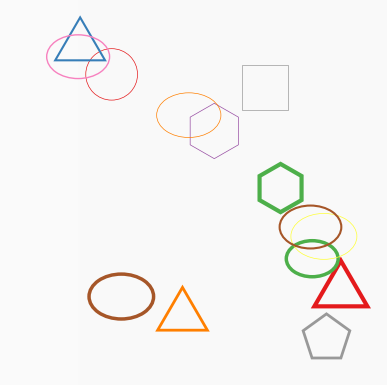[{"shape": "circle", "thickness": 0.5, "radius": 0.33, "center": [0.288, 0.807]}, {"shape": "triangle", "thickness": 3, "radius": 0.39, "center": [0.88, 0.244]}, {"shape": "triangle", "thickness": 1.5, "radius": 0.37, "center": [0.207, 0.88]}, {"shape": "hexagon", "thickness": 3, "radius": 0.31, "center": [0.724, 0.512]}, {"shape": "oval", "thickness": 2.5, "radius": 0.33, "center": [0.806, 0.328]}, {"shape": "hexagon", "thickness": 0.5, "radius": 0.36, "center": [0.553, 0.66]}, {"shape": "triangle", "thickness": 2, "radius": 0.37, "center": [0.471, 0.179]}, {"shape": "oval", "thickness": 0.5, "radius": 0.41, "center": [0.487, 0.701]}, {"shape": "oval", "thickness": 0.5, "radius": 0.43, "center": [0.836, 0.386]}, {"shape": "oval", "thickness": 2.5, "radius": 0.42, "center": [0.313, 0.23]}, {"shape": "oval", "thickness": 1.5, "radius": 0.4, "center": [0.801, 0.41]}, {"shape": "oval", "thickness": 1, "radius": 0.41, "center": [0.202, 0.853]}, {"shape": "pentagon", "thickness": 2, "radius": 0.32, "center": [0.843, 0.121]}, {"shape": "square", "thickness": 0.5, "radius": 0.29, "center": [0.685, 0.773]}]